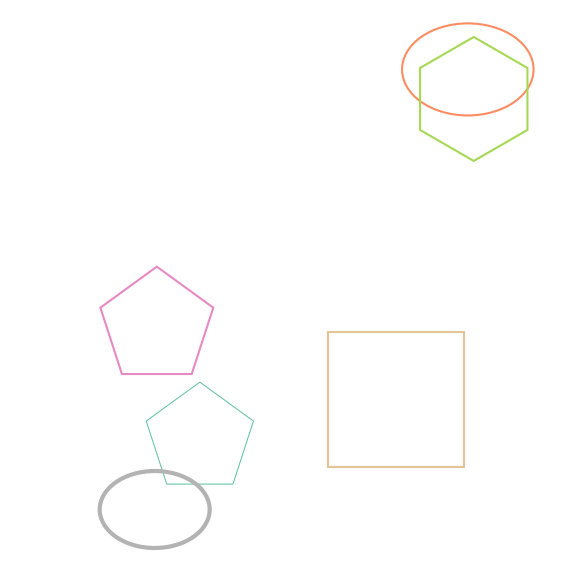[{"shape": "pentagon", "thickness": 0.5, "radius": 0.49, "center": [0.346, 0.24]}, {"shape": "oval", "thickness": 1, "radius": 0.57, "center": [0.81, 0.879]}, {"shape": "pentagon", "thickness": 1, "radius": 0.51, "center": [0.272, 0.435]}, {"shape": "hexagon", "thickness": 1, "radius": 0.54, "center": [0.82, 0.828]}, {"shape": "square", "thickness": 1, "radius": 0.59, "center": [0.686, 0.307]}, {"shape": "oval", "thickness": 2, "radius": 0.48, "center": [0.268, 0.117]}]